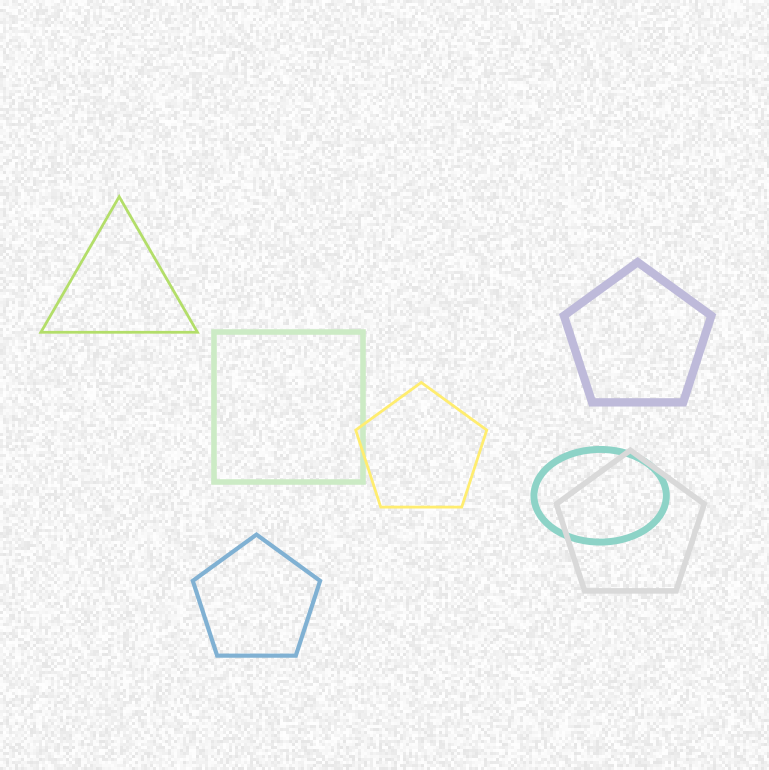[{"shape": "oval", "thickness": 2.5, "radius": 0.43, "center": [0.779, 0.356]}, {"shape": "pentagon", "thickness": 3, "radius": 0.5, "center": [0.828, 0.559]}, {"shape": "pentagon", "thickness": 1.5, "radius": 0.43, "center": [0.333, 0.219]}, {"shape": "triangle", "thickness": 1, "radius": 0.59, "center": [0.155, 0.627]}, {"shape": "pentagon", "thickness": 2, "radius": 0.5, "center": [0.819, 0.314]}, {"shape": "square", "thickness": 2, "radius": 0.49, "center": [0.375, 0.472]}, {"shape": "pentagon", "thickness": 1, "radius": 0.45, "center": [0.547, 0.414]}]